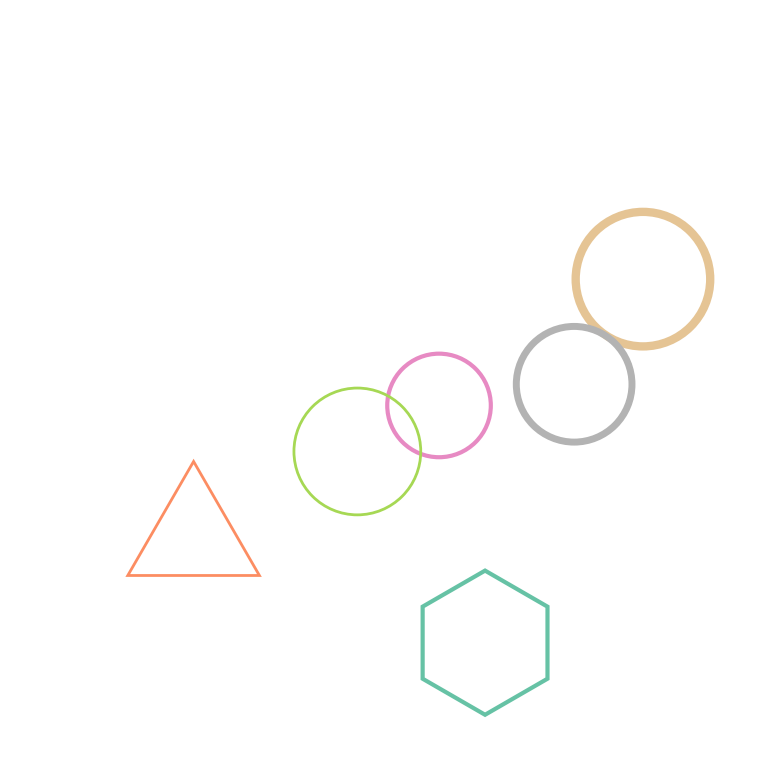[{"shape": "hexagon", "thickness": 1.5, "radius": 0.47, "center": [0.63, 0.165]}, {"shape": "triangle", "thickness": 1, "radius": 0.49, "center": [0.251, 0.302]}, {"shape": "circle", "thickness": 1.5, "radius": 0.34, "center": [0.57, 0.473]}, {"shape": "circle", "thickness": 1, "radius": 0.41, "center": [0.464, 0.414]}, {"shape": "circle", "thickness": 3, "radius": 0.44, "center": [0.835, 0.637]}, {"shape": "circle", "thickness": 2.5, "radius": 0.38, "center": [0.746, 0.501]}]